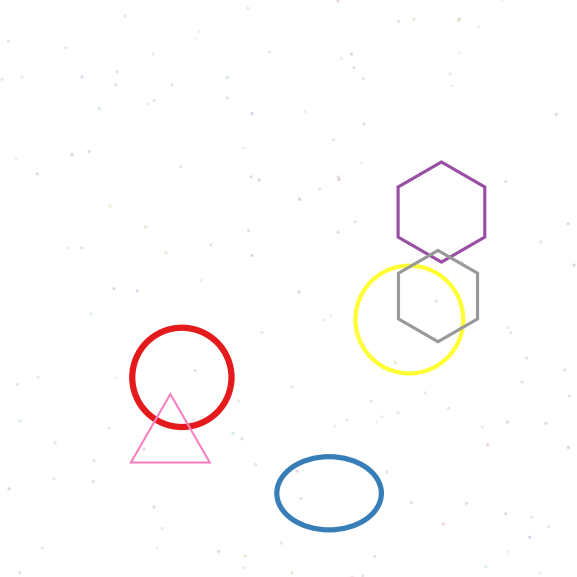[{"shape": "circle", "thickness": 3, "radius": 0.43, "center": [0.315, 0.346]}, {"shape": "oval", "thickness": 2.5, "radius": 0.45, "center": [0.57, 0.145]}, {"shape": "hexagon", "thickness": 1.5, "radius": 0.43, "center": [0.764, 0.632]}, {"shape": "circle", "thickness": 2, "radius": 0.47, "center": [0.709, 0.446]}, {"shape": "triangle", "thickness": 1, "radius": 0.39, "center": [0.295, 0.238]}, {"shape": "hexagon", "thickness": 1.5, "radius": 0.4, "center": [0.758, 0.486]}]